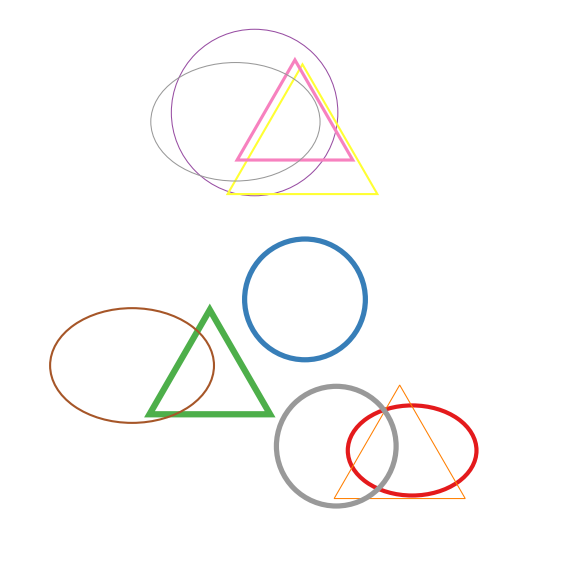[{"shape": "oval", "thickness": 2, "radius": 0.56, "center": [0.714, 0.219]}, {"shape": "circle", "thickness": 2.5, "radius": 0.52, "center": [0.528, 0.481]}, {"shape": "triangle", "thickness": 3, "radius": 0.6, "center": [0.363, 0.342]}, {"shape": "circle", "thickness": 0.5, "radius": 0.72, "center": [0.441, 0.804]}, {"shape": "triangle", "thickness": 0.5, "radius": 0.66, "center": [0.692, 0.201]}, {"shape": "triangle", "thickness": 1, "radius": 0.75, "center": [0.524, 0.738]}, {"shape": "oval", "thickness": 1, "radius": 0.71, "center": [0.229, 0.366]}, {"shape": "triangle", "thickness": 1.5, "radius": 0.58, "center": [0.511, 0.78]}, {"shape": "oval", "thickness": 0.5, "radius": 0.73, "center": [0.408, 0.788]}, {"shape": "circle", "thickness": 2.5, "radius": 0.52, "center": [0.582, 0.227]}]